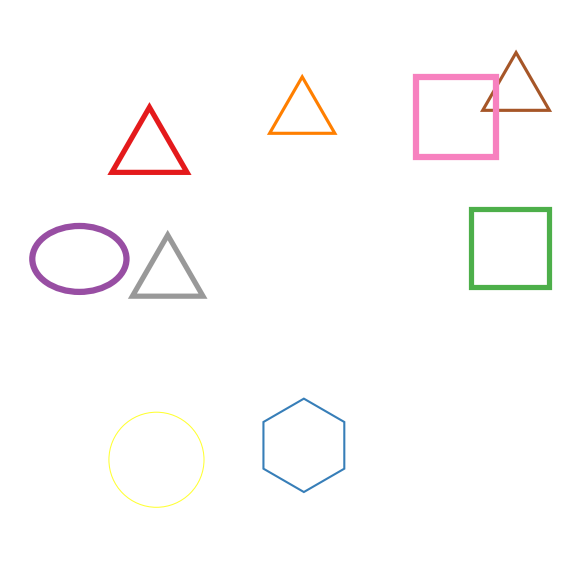[{"shape": "triangle", "thickness": 2.5, "radius": 0.38, "center": [0.259, 0.738]}, {"shape": "hexagon", "thickness": 1, "radius": 0.4, "center": [0.526, 0.228]}, {"shape": "square", "thickness": 2.5, "radius": 0.33, "center": [0.883, 0.57]}, {"shape": "oval", "thickness": 3, "radius": 0.41, "center": [0.137, 0.551]}, {"shape": "triangle", "thickness": 1.5, "radius": 0.33, "center": [0.523, 0.801]}, {"shape": "circle", "thickness": 0.5, "radius": 0.41, "center": [0.271, 0.203]}, {"shape": "triangle", "thickness": 1.5, "radius": 0.33, "center": [0.894, 0.841]}, {"shape": "square", "thickness": 3, "radius": 0.35, "center": [0.79, 0.797]}, {"shape": "triangle", "thickness": 2.5, "radius": 0.35, "center": [0.29, 0.522]}]